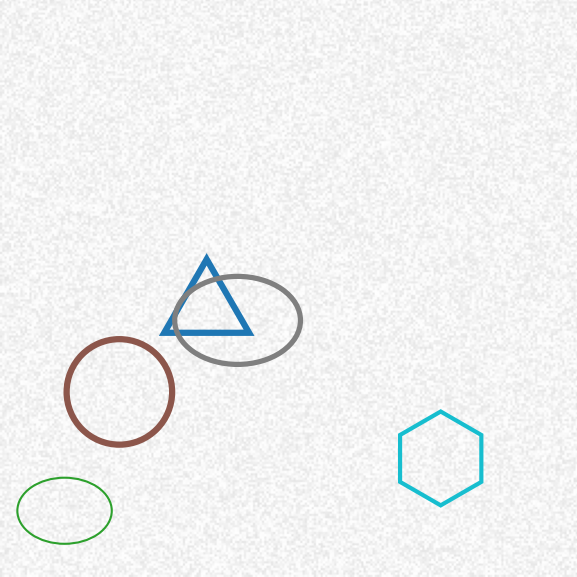[{"shape": "triangle", "thickness": 3, "radius": 0.42, "center": [0.358, 0.465]}, {"shape": "oval", "thickness": 1, "radius": 0.41, "center": [0.112, 0.115]}, {"shape": "circle", "thickness": 3, "radius": 0.46, "center": [0.207, 0.321]}, {"shape": "oval", "thickness": 2.5, "radius": 0.54, "center": [0.411, 0.444]}, {"shape": "hexagon", "thickness": 2, "radius": 0.41, "center": [0.763, 0.205]}]